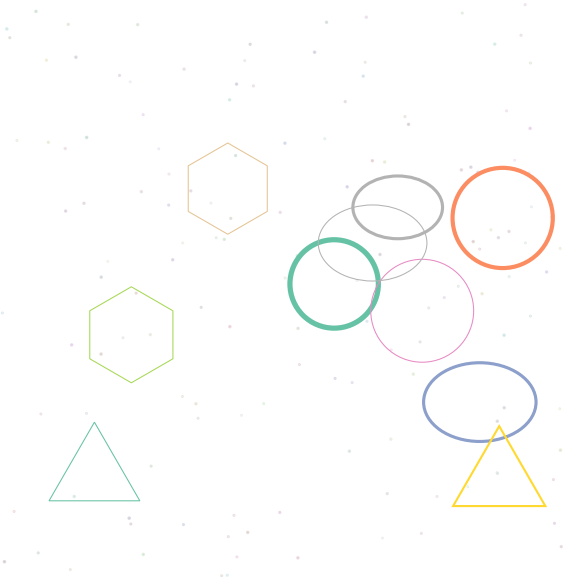[{"shape": "triangle", "thickness": 0.5, "radius": 0.45, "center": [0.164, 0.177]}, {"shape": "circle", "thickness": 2.5, "radius": 0.38, "center": [0.579, 0.507]}, {"shape": "circle", "thickness": 2, "radius": 0.43, "center": [0.87, 0.622]}, {"shape": "oval", "thickness": 1.5, "radius": 0.49, "center": [0.831, 0.303]}, {"shape": "circle", "thickness": 0.5, "radius": 0.45, "center": [0.731, 0.461]}, {"shape": "hexagon", "thickness": 0.5, "radius": 0.42, "center": [0.227, 0.419]}, {"shape": "triangle", "thickness": 1, "radius": 0.46, "center": [0.864, 0.169]}, {"shape": "hexagon", "thickness": 0.5, "radius": 0.39, "center": [0.394, 0.673]}, {"shape": "oval", "thickness": 1.5, "radius": 0.39, "center": [0.689, 0.64]}, {"shape": "oval", "thickness": 0.5, "radius": 0.47, "center": [0.645, 0.578]}]